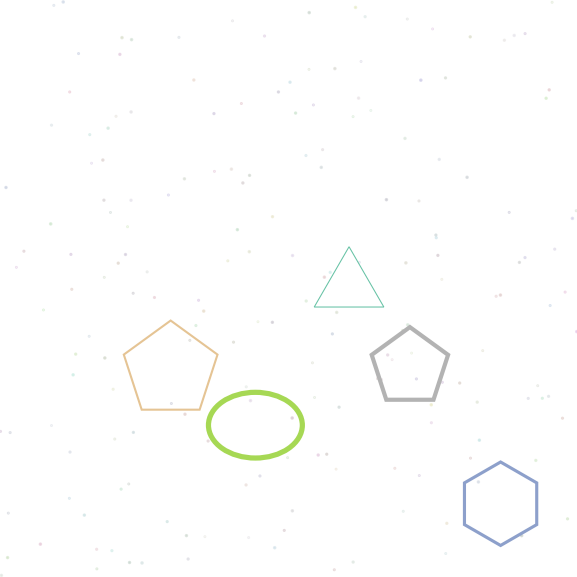[{"shape": "triangle", "thickness": 0.5, "radius": 0.35, "center": [0.604, 0.502]}, {"shape": "hexagon", "thickness": 1.5, "radius": 0.36, "center": [0.867, 0.127]}, {"shape": "oval", "thickness": 2.5, "radius": 0.41, "center": [0.442, 0.263]}, {"shape": "pentagon", "thickness": 1, "radius": 0.43, "center": [0.296, 0.359]}, {"shape": "pentagon", "thickness": 2, "radius": 0.35, "center": [0.71, 0.363]}]